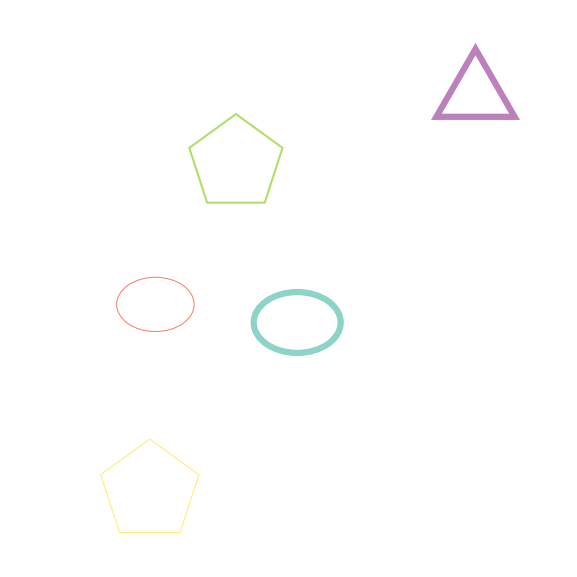[{"shape": "oval", "thickness": 3, "radius": 0.38, "center": [0.515, 0.441]}, {"shape": "oval", "thickness": 0.5, "radius": 0.34, "center": [0.269, 0.472]}, {"shape": "pentagon", "thickness": 1, "radius": 0.42, "center": [0.409, 0.717]}, {"shape": "triangle", "thickness": 3, "radius": 0.39, "center": [0.823, 0.836]}, {"shape": "pentagon", "thickness": 0.5, "radius": 0.45, "center": [0.259, 0.15]}]